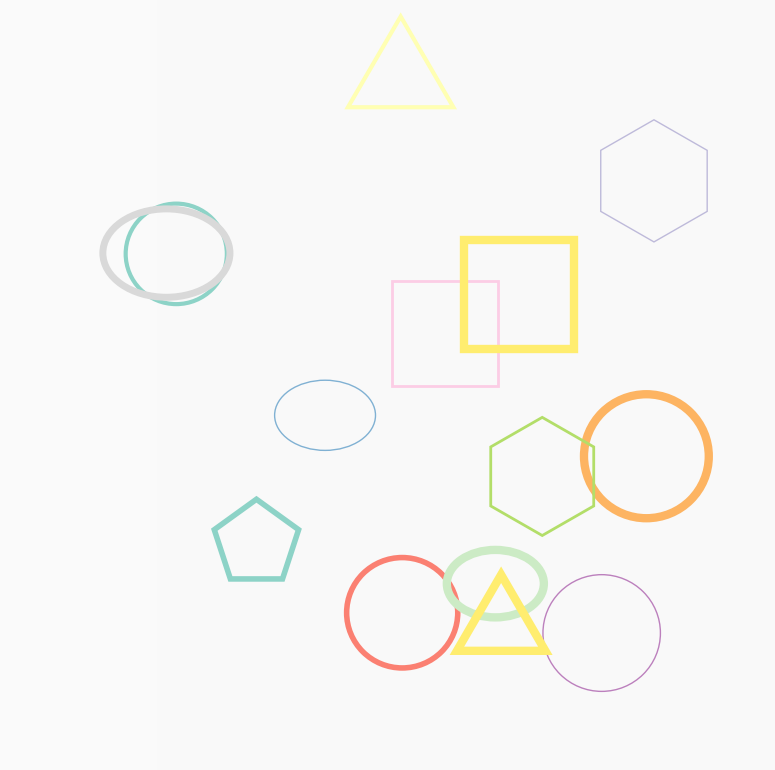[{"shape": "pentagon", "thickness": 2, "radius": 0.29, "center": [0.331, 0.294]}, {"shape": "circle", "thickness": 1.5, "radius": 0.33, "center": [0.227, 0.67]}, {"shape": "triangle", "thickness": 1.5, "radius": 0.39, "center": [0.517, 0.9]}, {"shape": "hexagon", "thickness": 0.5, "radius": 0.4, "center": [0.844, 0.765]}, {"shape": "circle", "thickness": 2, "radius": 0.36, "center": [0.519, 0.204]}, {"shape": "oval", "thickness": 0.5, "radius": 0.33, "center": [0.419, 0.461]}, {"shape": "circle", "thickness": 3, "radius": 0.4, "center": [0.834, 0.407]}, {"shape": "hexagon", "thickness": 1, "radius": 0.38, "center": [0.7, 0.381]}, {"shape": "square", "thickness": 1, "radius": 0.34, "center": [0.574, 0.567]}, {"shape": "oval", "thickness": 2.5, "radius": 0.41, "center": [0.215, 0.671]}, {"shape": "circle", "thickness": 0.5, "radius": 0.38, "center": [0.776, 0.178]}, {"shape": "oval", "thickness": 3, "radius": 0.31, "center": [0.639, 0.242]}, {"shape": "triangle", "thickness": 3, "radius": 0.33, "center": [0.647, 0.188]}, {"shape": "square", "thickness": 3, "radius": 0.35, "center": [0.669, 0.617]}]